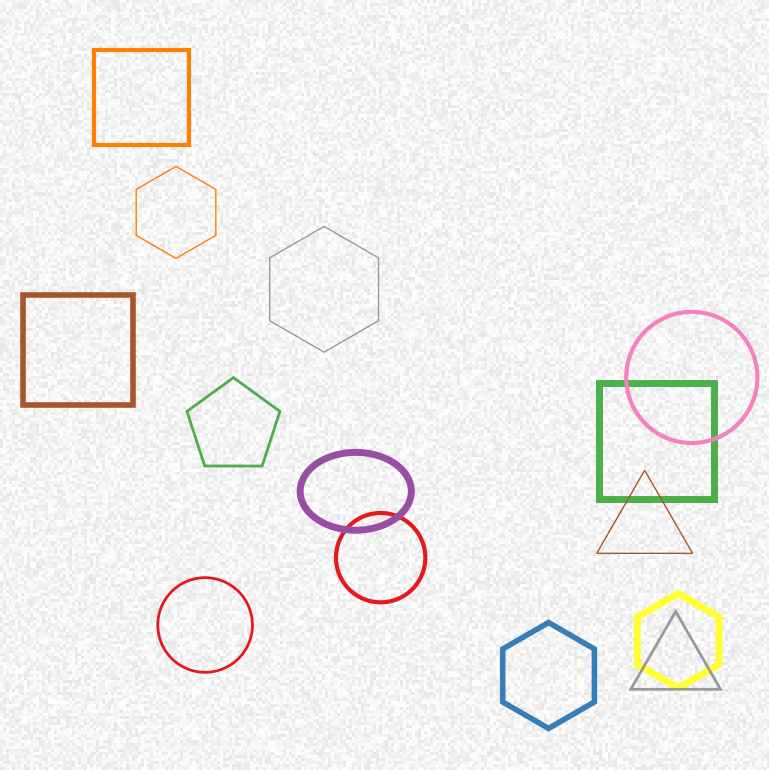[{"shape": "circle", "thickness": 1, "radius": 0.31, "center": [0.266, 0.188]}, {"shape": "circle", "thickness": 1.5, "radius": 0.29, "center": [0.494, 0.276]}, {"shape": "hexagon", "thickness": 2, "radius": 0.34, "center": [0.712, 0.123]}, {"shape": "pentagon", "thickness": 1, "radius": 0.32, "center": [0.303, 0.446]}, {"shape": "square", "thickness": 2.5, "radius": 0.38, "center": [0.853, 0.427]}, {"shape": "oval", "thickness": 2.5, "radius": 0.36, "center": [0.462, 0.362]}, {"shape": "square", "thickness": 1.5, "radius": 0.31, "center": [0.184, 0.874]}, {"shape": "hexagon", "thickness": 0.5, "radius": 0.3, "center": [0.229, 0.724]}, {"shape": "hexagon", "thickness": 2.5, "radius": 0.31, "center": [0.881, 0.168]}, {"shape": "square", "thickness": 2, "radius": 0.36, "center": [0.101, 0.546]}, {"shape": "triangle", "thickness": 0.5, "radius": 0.36, "center": [0.837, 0.317]}, {"shape": "circle", "thickness": 1.5, "radius": 0.43, "center": [0.898, 0.51]}, {"shape": "hexagon", "thickness": 0.5, "radius": 0.41, "center": [0.421, 0.624]}, {"shape": "triangle", "thickness": 1, "radius": 0.34, "center": [0.877, 0.138]}]